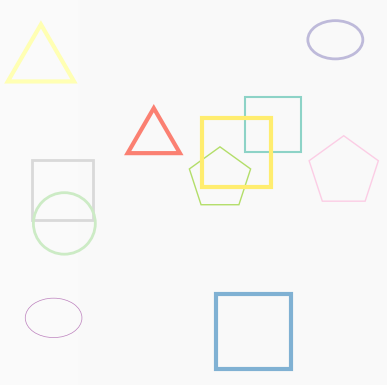[{"shape": "square", "thickness": 1.5, "radius": 0.36, "center": [0.704, 0.677]}, {"shape": "triangle", "thickness": 3, "radius": 0.49, "center": [0.106, 0.838]}, {"shape": "oval", "thickness": 2, "radius": 0.35, "center": [0.865, 0.897]}, {"shape": "triangle", "thickness": 3, "radius": 0.39, "center": [0.397, 0.641]}, {"shape": "square", "thickness": 3, "radius": 0.48, "center": [0.655, 0.139]}, {"shape": "pentagon", "thickness": 1, "radius": 0.42, "center": [0.568, 0.535]}, {"shape": "pentagon", "thickness": 1, "radius": 0.47, "center": [0.887, 0.553]}, {"shape": "square", "thickness": 2, "radius": 0.39, "center": [0.16, 0.507]}, {"shape": "oval", "thickness": 0.5, "radius": 0.37, "center": [0.138, 0.174]}, {"shape": "circle", "thickness": 2, "radius": 0.4, "center": [0.166, 0.42]}, {"shape": "square", "thickness": 3, "radius": 0.45, "center": [0.611, 0.604]}]